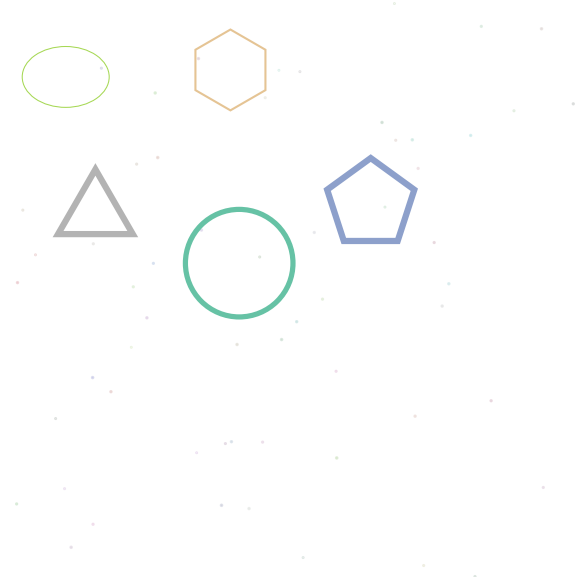[{"shape": "circle", "thickness": 2.5, "radius": 0.47, "center": [0.414, 0.543]}, {"shape": "pentagon", "thickness": 3, "radius": 0.4, "center": [0.642, 0.646]}, {"shape": "oval", "thickness": 0.5, "radius": 0.38, "center": [0.114, 0.866]}, {"shape": "hexagon", "thickness": 1, "radius": 0.35, "center": [0.399, 0.878]}, {"shape": "triangle", "thickness": 3, "radius": 0.37, "center": [0.165, 0.631]}]